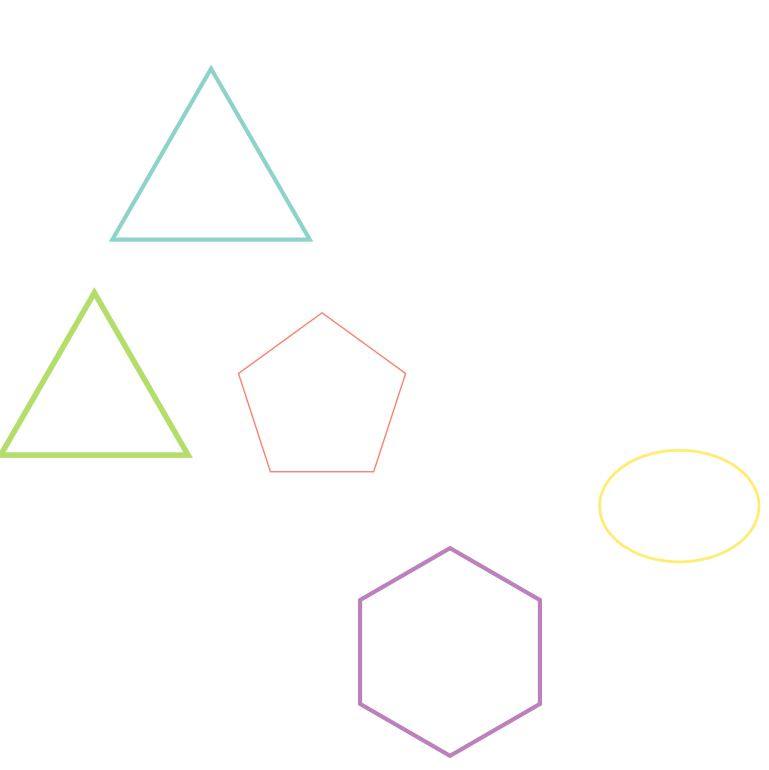[{"shape": "triangle", "thickness": 1.5, "radius": 0.74, "center": [0.274, 0.763]}, {"shape": "pentagon", "thickness": 0.5, "radius": 0.57, "center": [0.418, 0.48]}, {"shape": "triangle", "thickness": 2, "radius": 0.7, "center": [0.123, 0.479]}, {"shape": "hexagon", "thickness": 1.5, "radius": 0.67, "center": [0.584, 0.153]}, {"shape": "oval", "thickness": 1, "radius": 0.52, "center": [0.882, 0.343]}]